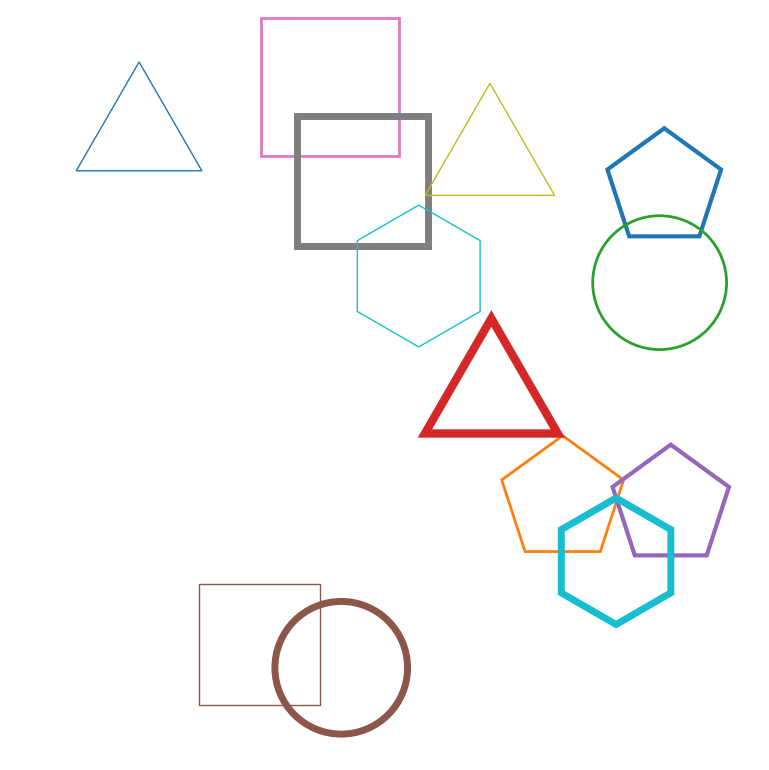[{"shape": "pentagon", "thickness": 1.5, "radius": 0.39, "center": [0.863, 0.756]}, {"shape": "triangle", "thickness": 0.5, "radius": 0.47, "center": [0.181, 0.825]}, {"shape": "pentagon", "thickness": 1, "radius": 0.42, "center": [0.731, 0.351]}, {"shape": "circle", "thickness": 1, "radius": 0.43, "center": [0.857, 0.633]}, {"shape": "triangle", "thickness": 3, "radius": 0.5, "center": [0.638, 0.487]}, {"shape": "pentagon", "thickness": 1.5, "radius": 0.4, "center": [0.871, 0.343]}, {"shape": "circle", "thickness": 2.5, "radius": 0.43, "center": [0.443, 0.133]}, {"shape": "square", "thickness": 0.5, "radius": 0.39, "center": [0.337, 0.163]}, {"shape": "square", "thickness": 1, "radius": 0.45, "center": [0.428, 0.887]}, {"shape": "square", "thickness": 2.5, "radius": 0.42, "center": [0.471, 0.765]}, {"shape": "triangle", "thickness": 0.5, "radius": 0.49, "center": [0.636, 0.795]}, {"shape": "hexagon", "thickness": 2.5, "radius": 0.41, "center": [0.8, 0.271]}, {"shape": "hexagon", "thickness": 0.5, "radius": 0.46, "center": [0.544, 0.642]}]